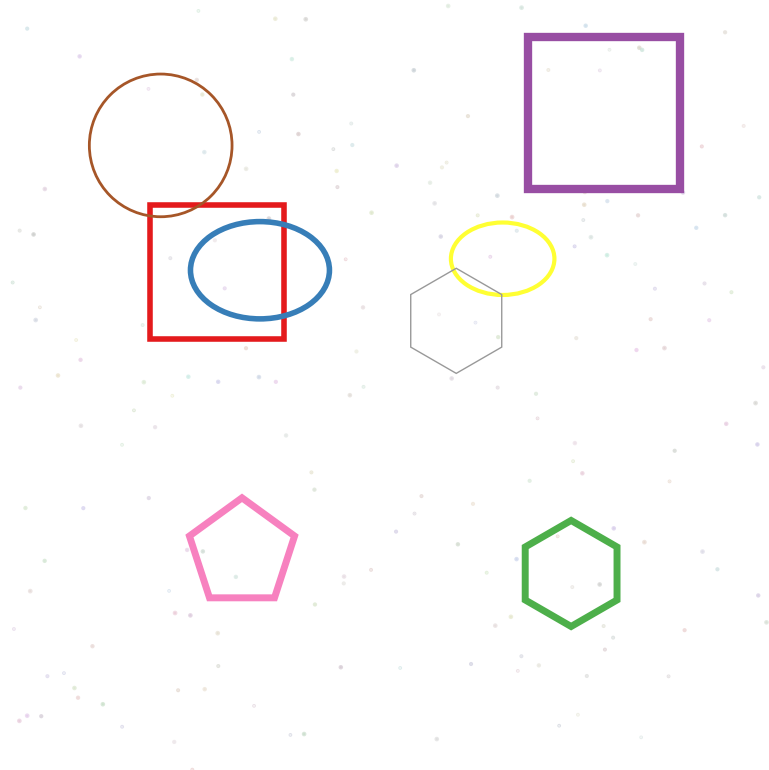[{"shape": "square", "thickness": 2, "radius": 0.43, "center": [0.282, 0.647]}, {"shape": "oval", "thickness": 2, "radius": 0.45, "center": [0.338, 0.649]}, {"shape": "hexagon", "thickness": 2.5, "radius": 0.34, "center": [0.742, 0.255]}, {"shape": "square", "thickness": 3, "radius": 0.49, "center": [0.785, 0.853]}, {"shape": "oval", "thickness": 1.5, "radius": 0.34, "center": [0.653, 0.664]}, {"shape": "circle", "thickness": 1, "radius": 0.46, "center": [0.209, 0.811]}, {"shape": "pentagon", "thickness": 2.5, "radius": 0.36, "center": [0.314, 0.282]}, {"shape": "hexagon", "thickness": 0.5, "radius": 0.34, "center": [0.593, 0.583]}]